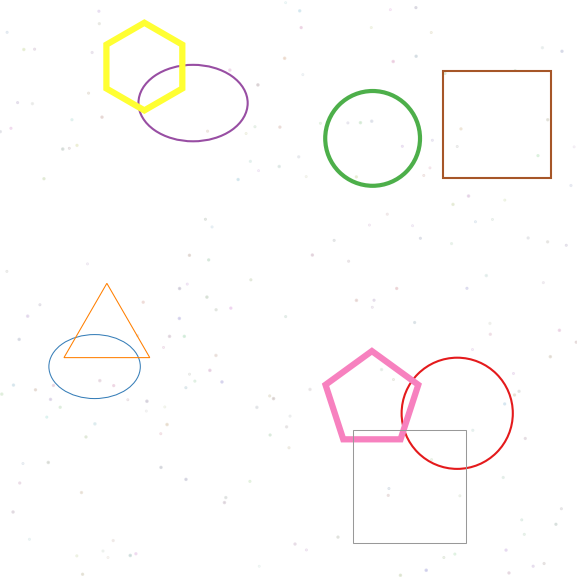[{"shape": "circle", "thickness": 1, "radius": 0.48, "center": [0.792, 0.283]}, {"shape": "oval", "thickness": 0.5, "radius": 0.4, "center": [0.164, 0.364]}, {"shape": "circle", "thickness": 2, "radius": 0.41, "center": [0.645, 0.759]}, {"shape": "oval", "thickness": 1, "radius": 0.47, "center": [0.334, 0.821]}, {"shape": "triangle", "thickness": 0.5, "radius": 0.43, "center": [0.185, 0.423]}, {"shape": "hexagon", "thickness": 3, "radius": 0.38, "center": [0.25, 0.884]}, {"shape": "square", "thickness": 1, "radius": 0.47, "center": [0.861, 0.784]}, {"shape": "pentagon", "thickness": 3, "radius": 0.42, "center": [0.644, 0.307]}, {"shape": "square", "thickness": 0.5, "radius": 0.49, "center": [0.71, 0.156]}]